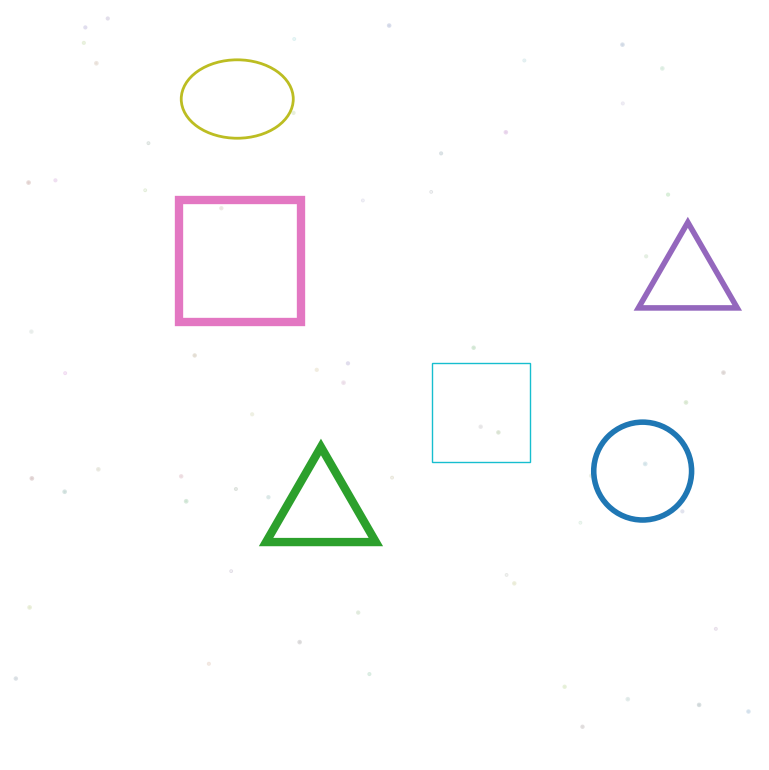[{"shape": "circle", "thickness": 2, "radius": 0.32, "center": [0.835, 0.388]}, {"shape": "triangle", "thickness": 3, "radius": 0.41, "center": [0.417, 0.337]}, {"shape": "triangle", "thickness": 2, "radius": 0.37, "center": [0.893, 0.637]}, {"shape": "square", "thickness": 3, "radius": 0.4, "center": [0.312, 0.661]}, {"shape": "oval", "thickness": 1, "radius": 0.36, "center": [0.308, 0.871]}, {"shape": "square", "thickness": 0.5, "radius": 0.32, "center": [0.625, 0.464]}]